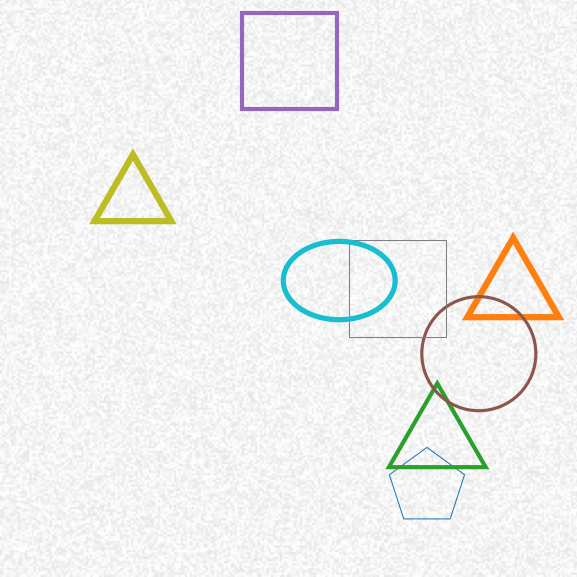[{"shape": "pentagon", "thickness": 0.5, "radius": 0.34, "center": [0.739, 0.156]}, {"shape": "triangle", "thickness": 3, "radius": 0.46, "center": [0.889, 0.496]}, {"shape": "triangle", "thickness": 2, "radius": 0.48, "center": [0.757, 0.239]}, {"shape": "square", "thickness": 2, "radius": 0.41, "center": [0.502, 0.894]}, {"shape": "circle", "thickness": 1.5, "radius": 0.49, "center": [0.829, 0.387]}, {"shape": "square", "thickness": 0.5, "radius": 0.42, "center": [0.688, 0.499]}, {"shape": "triangle", "thickness": 3, "radius": 0.38, "center": [0.23, 0.655]}, {"shape": "oval", "thickness": 2.5, "radius": 0.48, "center": [0.587, 0.513]}]